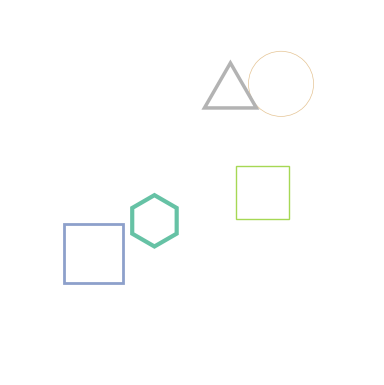[{"shape": "hexagon", "thickness": 3, "radius": 0.33, "center": [0.401, 0.426]}, {"shape": "square", "thickness": 2, "radius": 0.39, "center": [0.243, 0.342]}, {"shape": "square", "thickness": 1, "radius": 0.34, "center": [0.682, 0.499]}, {"shape": "circle", "thickness": 0.5, "radius": 0.42, "center": [0.73, 0.782]}, {"shape": "triangle", "thickness": 2.5, "radius": 0.39, "center": [0.598, 0.759]}]